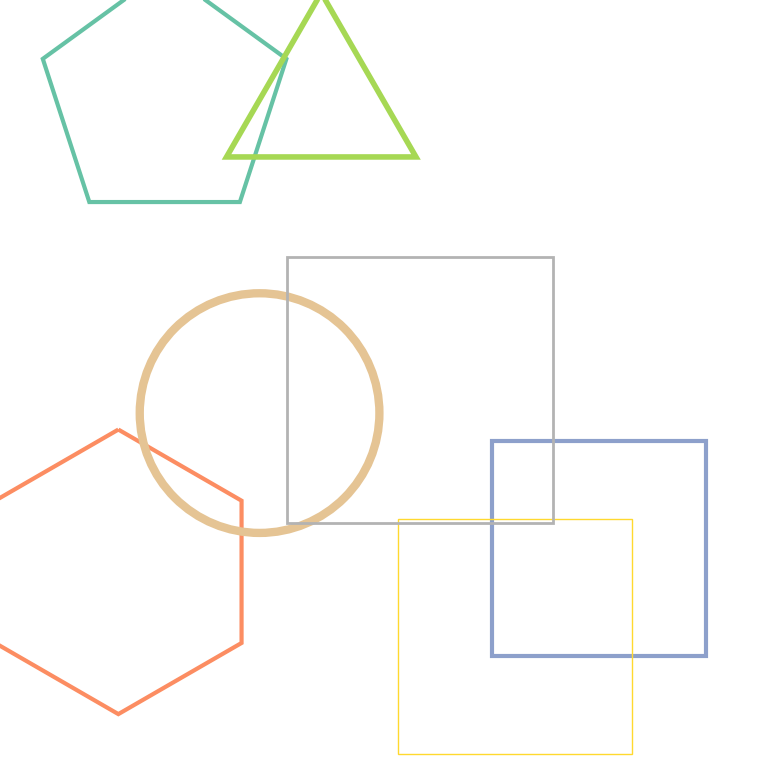[{"shape": "pentagon", "thickness": 1.5, "radius": 0.83, "center": [0.214, 0.872]}, {"shape": "hexagon", "thickness": 1.5, "radius": 0.92, "center": [0.154, 0.257]}, {"shape": "square", "thickness": 1.5, "radius": 0.7, "center": [0.778, 0.288]}, {"shape": "triangle", "thickness": 2, "radius": 0.71, "center": [0.417, 0.867]}, {"shape": "square", "thickness": 0.5, "radius": 0.76, "center": [0.669, 0.173]}, {"shape": "circle", "thickness": 3, "radius": 0.78, "center": [0.337, 0.464]}, {"shape": "square", "thickness": 1, "radius": 0.86, "center": [0.545, 0.494]}]